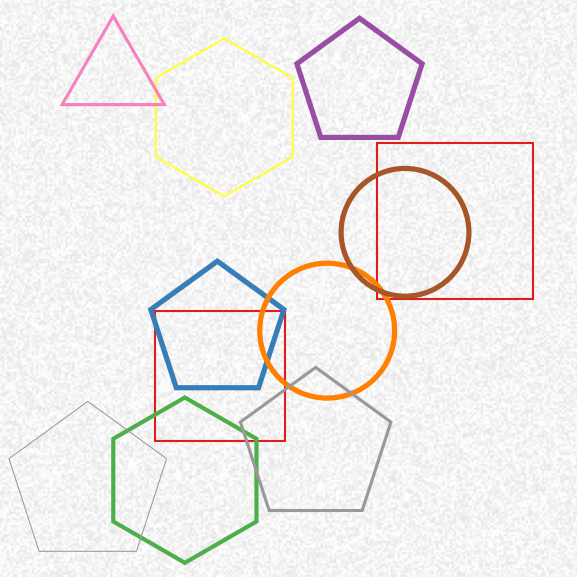[{"shape": "square", "thickness": 1, "radius": 0.56, "center": [0.381, 0.348]}, {"shape": "square", "thickness": 1, "radius": 0.67, "center": [0.787, 0.617]}, {"shape": "pentagon", "thickness": 2.5, "radius": 0.61, "center": [0.376, 0.426]}, {"shape": "hexagon", "thickness": 2, "radius": 0.72, "center": [0.32, 0.168]}, {"shape": "pentagon", "thickness": 2.5, "radius": 0.57, "center": [0.623, 0.853]}, {"shape": "circle", "thickness": 2.5, "radius": 0.58, "center": [0.567, 0.427]}, {"shape": "hexagon", "thickness": 1, "radius": 0.68, "center": [0.388, 0.796]}, {"shape": "circle", "thickness": 2.5, "radius": 0.55, "center": [0.701, 0.597]}, {"shape": "triangle", "thickness": 1.5, "radius": 0.51, "center": [0.196, 0.869]}, {"shape": "pentagon", "thickness": 1.5, "radius": 0.68, "center": [0.547, 0.226]}, {"shape": "pentagon", "thickness": 0.5, "radius": 0.72, "center": [0.152, 0.161]}]